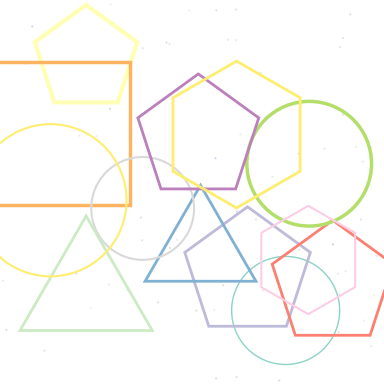[{"shape": "circle", "thickness": 1, "radius": 0.7, "center": [0.742, 0.194]}, {"shape": "pentagon", "thickness": 3, "radius": 0.7, "center": [0.223, 0.847]}, {"shape": "pentagon", "thickness": 2, "radius": 0.86, "center": [0.643, 0.291]}, {"shape": "pentagon", "thickness": 2, "radius": 0.83, "center": [0.864, 0.263]}, {"shape": "triangle", "thickness": 2, "radius": 0.83, "center": [0.521, 0.353]}, {"shape": "square", "thickness": 2.5, "radius": 0.93, "center": [0.152, 0.653]}, {"shape": "circle", "thickness": 2.5, "radius": 0.81, "center": [0.803, 0.575]}, {"shape": "hexagon", "thickness": 1.5, "radius": 0.7, "center": [0.801, 0.325]}, {"shape": "circle", "thickness": 1.5, "radius": 0.67, "center": [0.371, 0.459]}, {"shape": "pentagon", "thickness": 2, "radius": 0.83, "center": [0.515, 0.643]}, {"shape": "triangle", "thickness": 2, "radius": 0.99, "center": [0.224, 0.241]}, {"shape": "hexagon", "thickness": 2, "radius": 0.95, "center": [0.614, 0.651]}, {"shape": "circle", "thickness": 1.5, "radius": 0.99, "center": [0.131, 0.48]}]